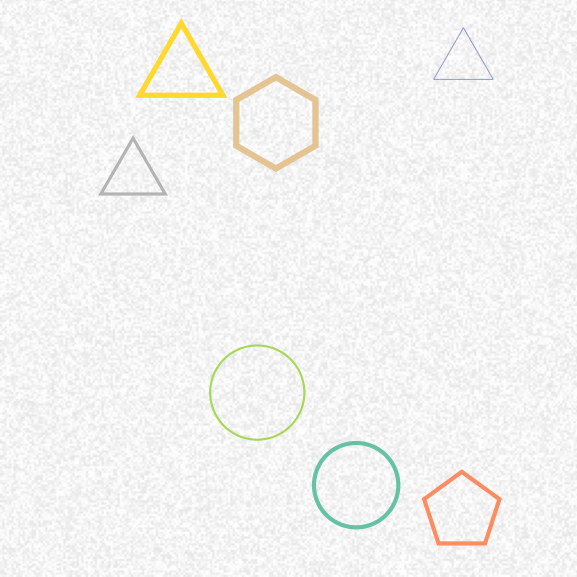[{"shape": "circle", "thickness": 2, "radius": 0.37, "center": [0.617, 0.159]}, {"shape": "pentagon", "thickness": 2, "radius": 0.34, "center": [0.8, 0.114]}, {"shape": "triangle", "thickness": 0.5, "radius": 0.3, "center": [0.802, 0.891]}, {"shape": "circle", "thickness": 1, "radius": 0.41, "center": [0.445, 0.319]}, {"shape": "triangle", "thickness": 2.5, "radius": 0.42, "center": [0.314, 0.876]}, {"shape": "hexagon", "thickness": 3, "radius": 0.4, "center": [0.478, 0.786]}, {"shape": "triangle", "thickness": 1.5, "radius": 0.32, "center": [0.23, 0.695]}]